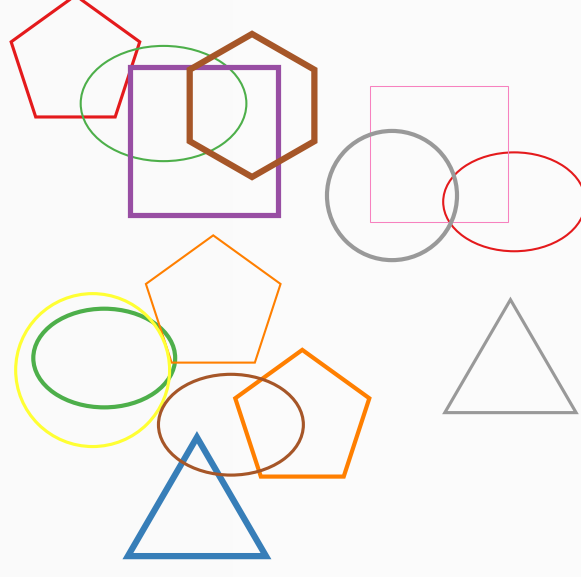[{"shape": "oval", "thickness": 1, "radius": 0.61, "center": [0.885, 0.65]}, {"shape": "pentagon", "thickness": 1.5, "radius": 0.58, "center": [0.13, 0.891]}, {"shape": "triangle", "thickness": 3, "radius": 0.69, "center": [0.339, 0.105]}, {"shape": "oval", "thickness": 1, "radius": 0.71, "center": [0.281, 0.82]}, {"shape": "oval", "thickness": 2, "radius": 0.61, "center": [0.179, 0.379]}, {"shape": "square", "thickness": 2.5, "radius": 0.64, "center": [0.351, 0.755]}, {"shape": "pentagon", "thickness": 1, "radius": 0.61, "center": [0.367, 0.47]}, {"shape": "pentagon", "thickness": 2, "radius": 0.61, "center": [0.52, 0.272]}, {"shape": "circle", "thickness": 1.5, "radius": 0.66, "center": [0.159, 0.358]}, {"shape": "oval", "thickness": 1.5, "radius": 0.62, "center": [0.397, 0.264]}, {"shape": "hexagon", "thickness": 3, "radius": 0.62, "center": [0.434, 0.816]}, {"shape": "square", "thickness": 0.5, "radius": 0.59, "center": [0.755, 0.732]}, {"shape": "triangle", "thickness": 1.5, "radius": 0.65, "center": [0.878, 0.35]}, {"shape": "circle", "thickness": 2, "radius": 0.56, "center": [0.674, 0.661]}]